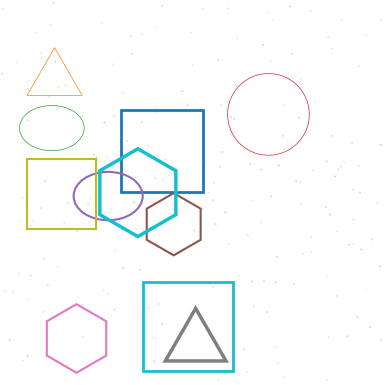[{"shape": "square", "thickness": 2, "radius": 0.53, "center": [0.42, 0.609]}, {"shape": "triangle", "thickness": 0.5, "radius": 0.41, "center": [0.142, 0.794]}, {"shape": "oval", "thickness": 0.5, "radius": 0.42, "center": [0.135, 0.667]}, {"shape": "circle", "thickness": 0.5, "radius": 0.53, "center": [0.697, 0.703]}, {"shape": "oval", "thickness": 1.5, "radius": 0.45, "center": [0.281, 0.491]}, {"shape": "hexagon", "thickness": 1.5, "radius": 0.4, "center": [0.451, 0.418]}, {"shape": "hexagon", "thickness": 1.5, "radius": 0.45, "center": [0.199, 0.121]}, {"shape": "triangle", "thickness": 2.5, "radius": 0.45, "center": [0.508, 0.108]}, {"shape": "square", "thickness": 1.5, "radius": 0.45, "center": [0.16, 0.495]}, {"shape": "hexagon", "thickness": 2.5, "radius": 0.57, "center": [0.358, 0.5]}, {"shape": "square", "thickness": 2, "radius": 0.58, "center": [0.488, 0.152]}]